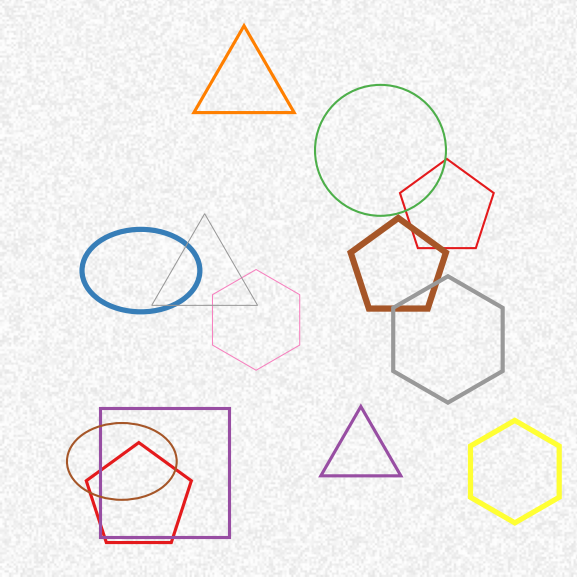[{"shape": "pentagon", "thickness": 1.5, "radius": 0.48, "center": [0.24, 0.137]}, {"shape": "pentagon", "thickness": 1, "radius": 0.43, "center": [0.774, 0.639]}, {"shape": "oval", "thickness": 2.5, "radius": 0.51, "center": [0.244, 0.531]}, {"shape": "circle", "thickness": 1, "radius": 0.57, "center": [0.659, 0.739]}, {"shape": "square", "thickness": 1.5, "radius": 0.56, "center": [0.285, 0.181]}, {"shape": "triangle", "thickness": 1.5, "radius": 0.4, "center": [0.625, 0.215]}, {"shape": "triangle", "thickness": 1.5, "radius": 0.5, "center": [0.423, 0.854]}, {"shape": "hexagon", "thickness": 2.5, "radius": 0.44, "center": [0.892, 0.182]}, {"shape": "pentagon", "thickness": 3, "radius": 0.43, "center": [0.69, 0.535]}, {"shape": "oval", "thickness": 1, "radius": 0.48, "center": [0.211, 0.2]}, {"shape": "hexagon", "thickness": 0.5, "radius": 0.44, "center": [0.443, 0.445]}, {"shape": "triangle", "thickness": 0.5, "radius": 0.53, "center": [0.354, 0.523]}, {"shape": "hexagon", "thickness": 2, "radius": 0.55, "center": [0.776, 0.411]}]